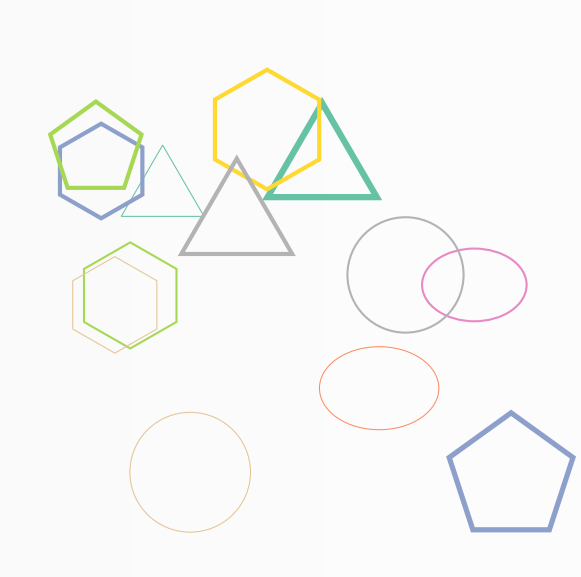[{"shape": "triangle", "thickness": 0.5, "radius": 0.41, "center": [0.28, 0.666]}, {"shape": "triangle", "thickness": 3, "radius": 0.54, "center": [0.554, 0.712]}, {"shape": "oval", "thickness": 0.5, "radius": 0.51, "center": [0.652, 0.327]}, {"shape": "pentagon", "thickness": 2.5, "radius": 0.56, "center": [0.879, 0.172]}, {"shape": "hexagon", "thickness": 2, "radius": 0.41, "center": [0.174, 0.703]}, {"shape": "oval", "thickness": 1, "radius": 0.45, "center": [0.816, 0.506]}, {"shape": "pentagon", "thickness": 2, "radius": 0.41, "center": [0.165, 0.741]}, {"shape": "hexagon", "thickness": 1, "radius": 0.46, "center": [0.224, 0.488]}, {"shape": "hexagon", "thickness": 2, "radius": 0.52, "center": [0.46, 0.775]}, {"shape": "hexagon", "thickness": 0.5, "radius": 0.42, "center": [0.197, 0.471]}, {"shape": "circle", "thickness": 0.5, "radius": 0.52, "center": [0.327, 0.181]}, {"shape": "triangle", "thickness": 2, "radius": 0.55, "center": [0.407, 0.614]}, {"shape": "circle", "thickness": 1, "radius": 0.5, "center": [0.698, 0.523]}]